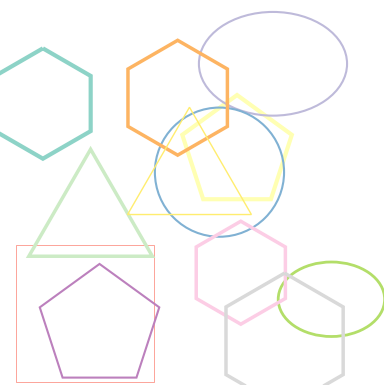[{"shape": "hexagon", "thickness": 3, "radius": 0.72, "center": [0.111, 0.731]}, {"shape": "pentagon", "thickness": 3, "radius": 0.75, "center": [0.616, 0.604]}, {"shape": "oval", "thickness": 1.5, "radius": 0.96, "center": [0.709, 0.834]}, {"shape": "square", "thickness": 0.5, "radius": 0.89, "center": [0.22, 0.186]}, {"shape": "circle", "thickness": 1.5, "radius": 0.84, "center": [0.57, 0.553]}, {"shape": "hexagon", "thickness": 2.5, "radius": 0.75, "center": [0.462, 0.746]}, {"shape": "oval", "thickness": 2, "radius": 0.69, "center": [0.861, 0.223]}, {"shape": "hexagon", "thickness": 2.5, "radius": 0.67, "center": [0.625, 0.292]}, {"shape": "hexagon", "thickness": 2.5, "radius": 0.88, "center": [0.739, 0.115]}, {"shape": "pentagon", "thickness": 1.5, "radius": 0.82, "center": [0.259, 0.151]}, {"shape": "triangle", "thickness": 2.5, "radius": 0.93, "center": [0.235, 0.427]}, {"shape": "triangle", "thickness": 1, "radius": 0.93, "center": [0.492, 0.536]}]